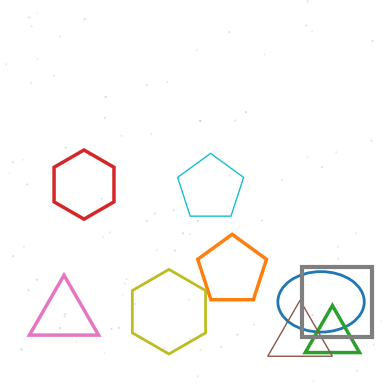[{"shape": "oval", "thickness": 2, "radius": 0.56, "center": [0.834, 0.216]}, {"shape": "pentagon", "thickness": 2.5, "radius": 0.47, "center": [0.603, 0.297]}, {"shape": "triangle", "thickness": 2.5, "radius": 0.41, "center": [0.863, 0.125]}, {"shape": "hexagon", "thickness": 2.5, "radius": 0.45, "center": [0.218, 0.521]}, {"shape": "triangle", "thickness": 1, "radius": 0.48, "center": [0.779, 0.123]}, {"shape": "triangle", "thickness": 2.5, "radius": 0.52, "center": [0.166, 0.181]}, {"shape": "square", "thickness": 3, "radius": 0.46, "center": [0.874, 0.215]}, {"shape": "hexagon", "thickness": 2, "radius": 0.55, "center": [0.439, 0.19]}, {"shape": "pentagon", "thickness": 1, "radius": 0.45, "center": [0.547, 0.511]}]